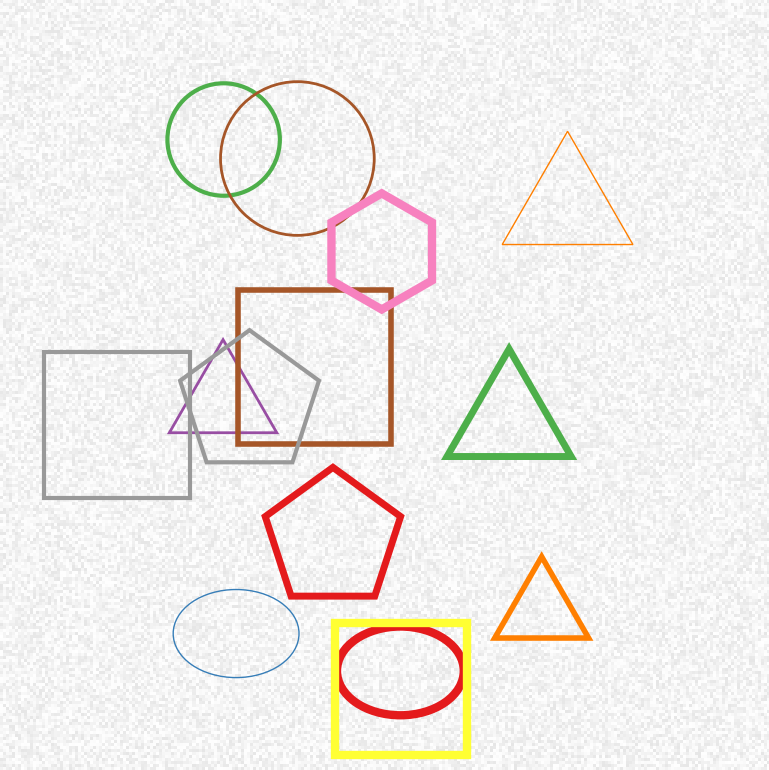[{"shape": "oval", "thickness": 3, "radius": 0.41, "center": [0.52, 0.129]}, {"shape": "pentagon", "thickness": 2.5, "radius": 0.46, "center": [0.432, 0.301]}, {"shape": "oval", "thickness": 0.5, "radius": 0.41, "center": [0.307, 0.177]}, {"shape": "triangle", "thickness": 2.5, "radius": 0.47, "center": [0.661, 0.454]}, {"shape": "circle", "thickness": 1.5, "radius": 0.37, "center": [0.29, 0.819]}, {"shape": "triangle", "thickness": 1, "radius": 0.4, "center": [0.29, 0.478]}, {"shape": "triangle", "thickness": 2, "radius": 0.35, "center": [0.703, 0.207]}, {"shape": "triangle", "thickness": 0.5, "radius": 0.49, "center": [0.737, 0.731]}, {"shape": "square", "thickness": 3, "radius": 0.43, "center": [0.521, 0.105]}, {"shape": "square", "thickness": 2, "radius": 0.5, "center": [0.408, 0.524]}, {"shape": "circle", "thickness": 1, "radius": 0.5, "center": [0.386, 0.794]}, {"shape": "hexagon", "thickness": 3, "radius": 0.38, "center": [0.496, 0.673]}, {"shape": "square", "thickness": 1.5, "radius": 0.47, "center": [0.152, 0.448]}, {"shape": "pentagon", "thickness": 1.5, "radius": 0.47, "center": [0.324, 0.476]}]